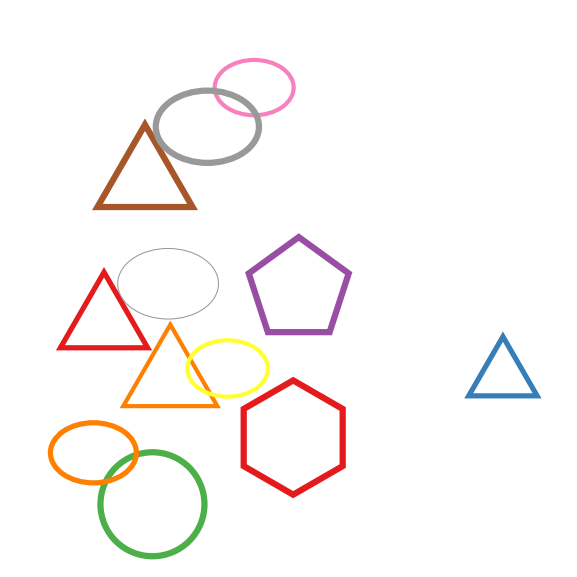[{"shape": "triangle", "thickness": 2.5, "radius": 0.44, "center": [0.18, 0.441]}, {"shape": "hexagon", "thickness": 3, "radius": 0.49, "center": [0.508, 0.242]}, {"shape": "triangle", "thickness": 2.5, "radius": 0.34, "center": [0.871, 0.348]}, {"shape": "circle", "thickness": 3, "radius": 0.45, "center": [0.264, 0.126]}, {"shape": "pentagon", "thickness": 3, "radius": 0.45, "center": [0.517, 0.498]}, {"shape": "triangle", "thickness": 2, "radius": 0.47, "center": [0.295, 0.343]}, {"shape": "oval", "thickness": 2.5, "radius": 0.37, "center": [0.162, 0.215]}, {"shape": "oval", "thickness": 2, "radius": 0.35, "center": [0.394, 0.361]}, {"shape": "triangle", "thickness": 3, "radius": 0.48, "center": [0.251, 0.688]}, {"shape": "oval", "thickness": 2, "radius": 0.34, "center": [0.44, 0.847]}, {"shape": "oval", "thickness": 3, "radius": 0.45, "center": [0.359, 0.78]}, {"shape": "oval", "thickness": 0.5, "radius": 0.44, "center": [0.291, 0.508]}]